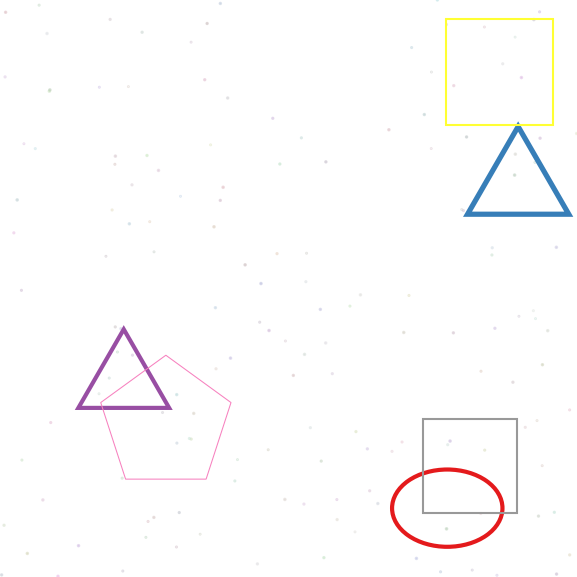[{"shape": "oval", "thickness": 2, "radius": 0.48, "center": [0.774, 0.119]}, {"shape": "triangle", "thickness": 2.5, "radius": 0.51, "center": [0.897, 0.679]}, {"shape": "triangle", "thickness": 2, "radius": 0.45, "center": [0.214, 0.338]}, {"shape": "square", "thickness": 1, "radius": 0.46, "center": [0.865, 0.874]}, {"shape": "pentagon", "thickness": 0.5, "radius": 0.59, "center": [0.287, 0.265]}, {"shape": "square", "thickness": 1, "radius": 0.41, "center": [0.814, 0.192]}]